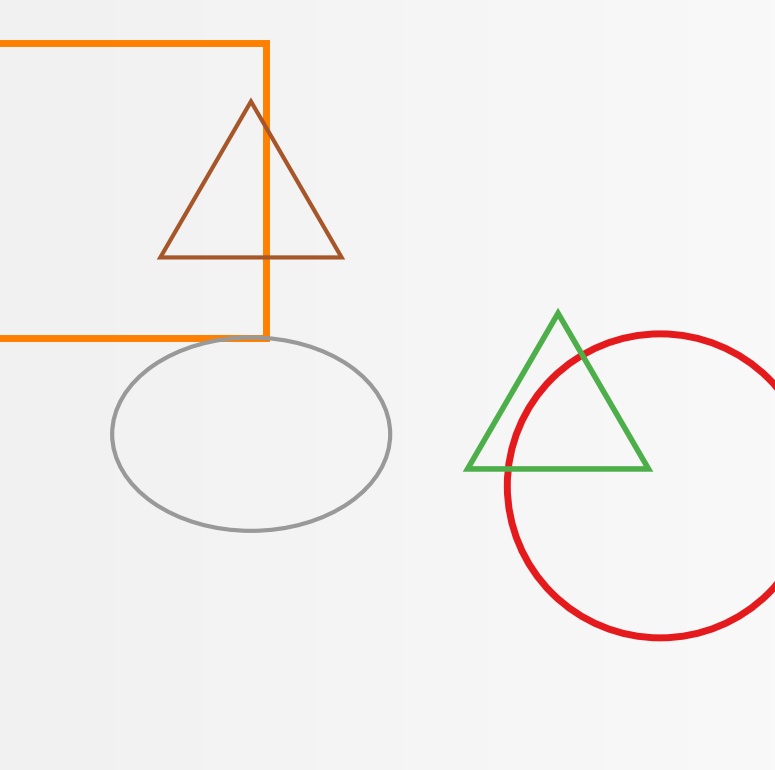[{"shape": "circle", "thickness": 2.5, "radius": 0.99, "center": [0.852, 0.369]}, {"shape": "triangle", "thickness": 2, "radius": 0.67, "center": [0.72, 0.458]}, {"shape": "square", "thickness": 2.5, "radius": 0.96, "center": [0.152, 0.753]}, {"shape": "triangle", "thickness": 1.5, "radius": 0.68, "center": [0.324, 0.733]}, {"shape": "oval", "thickness": 1.5, "radius": 0.9, "center": [0.324, 0.436]}]